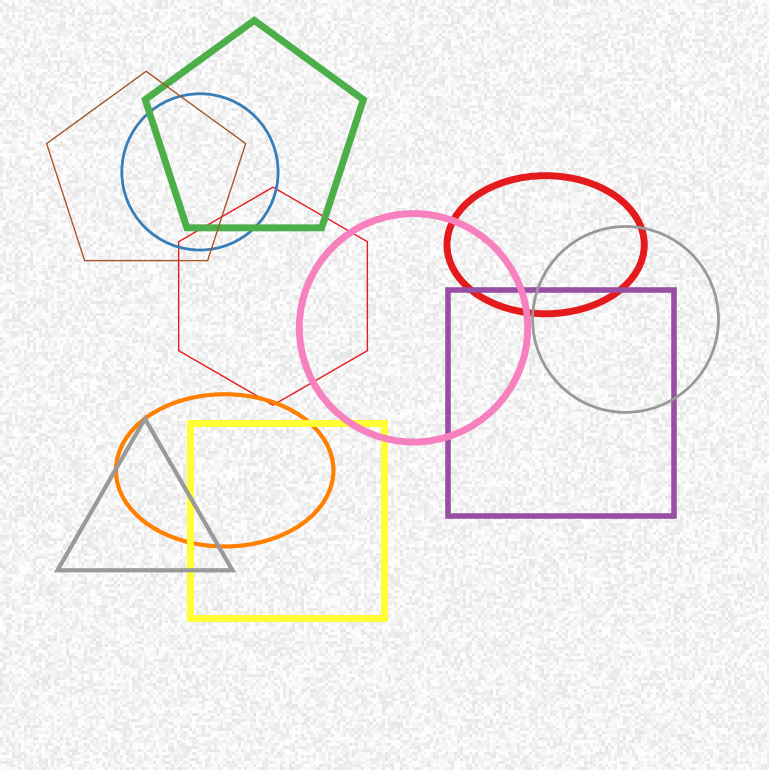[{"shape": "hexagon", "thickness": 0.5, "radius": 0.71, "center": [0.355, 0.615]}, {"shape": "oval", "thickness": 2.5, "radius": 0.64, "center": [0.709, 0.682]}, {"shape": "circle", "thickness": 1, "radius": 0.51, "center": [0.26, 0.777]}, {"shape": "pentagon", "thickness": 2.5, "radius": 0.74, "center": [0.33, 0.825]}, {"shape": "square", "thickness": 2, "radius": 0.73, "center": [0.729, 0.477]}, {"shape": "oval", "thickness": 1.5, "radius": 0.71, "center": [0.292, 0.389]}, {"shape": "square", "thickness": 2.5, "radius": 0.63, "center": [0.373, 0.324]}, {"shape": "pentagon", "thickness": 0.5, "radius": 0.68, "center": [0.19, 0.771]}, {"shape": "circle", "thickness": 2.5, "radius": 0.74, "center": [0.537, 0.574]}, {"shape": "triangle", "thickness": 1.5, "radius": 0.66, "center": [0.188, 0.325]}, {"shape": "circle", "thickness": 1, "radius": 0.6, "center": [0.812, 0.585]}]